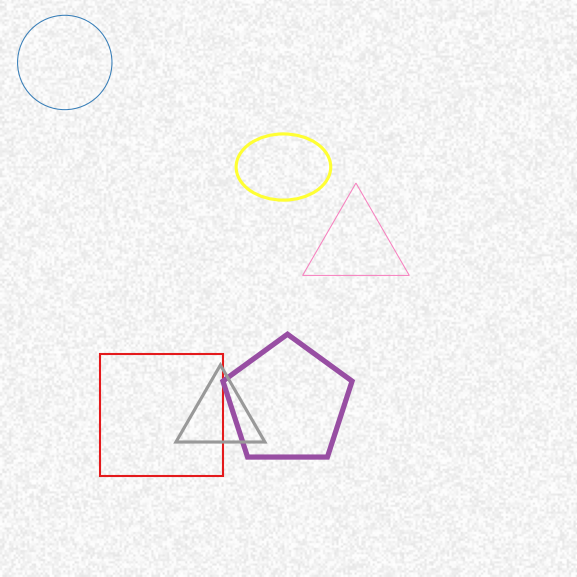[{"shape": "square", "thickness": 1, "radius": 0.53, "center": [0.28, 0.281]}, {"shape": "circle", "thickness": 0.5, "radius": 0.41, "center": [0.112, 0.891]}, {"shape": "pentagon", "thickness": 2.5, "radius": 0.59, "center": [0.498, 0.303]}, {"shape": "oval", "thickness": 1.5, "radius": 0.41, "center": [0.491, 0.71]}, {"shape": "triangle", "thickness": 0.5, "radius": 0.53, "center": [0.616, 0.576]}, {"shape": "triangle", "thickness": 1.5, "radius": 0.44, "center": [0.382, 0.278]}]